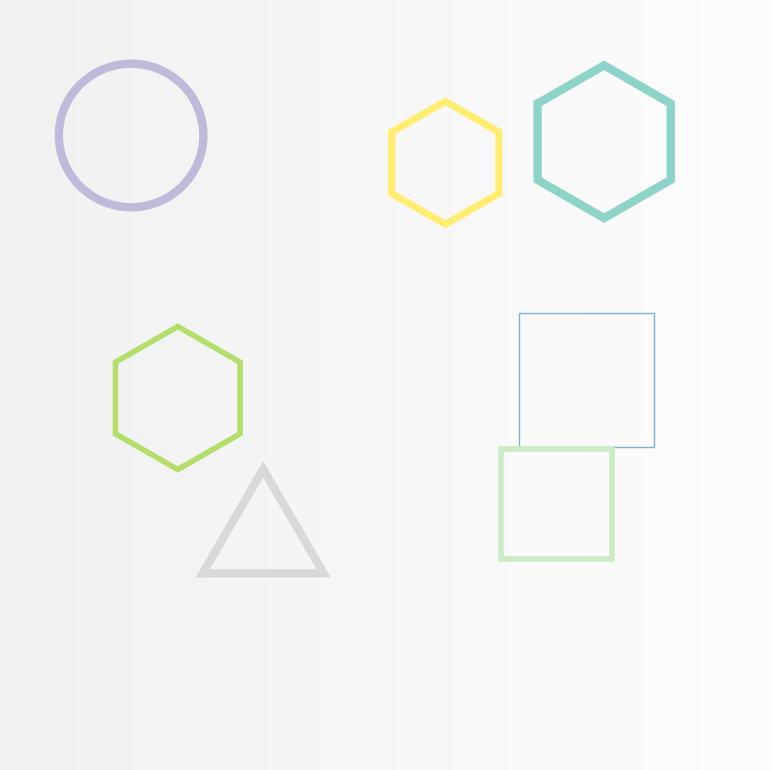[{"shape": "hexagon", "thickness": 3, "radius": 0.5, "center": [0.78, 0.816]}, {"shape": "circle", "thickness": 3, "radius": 0.47, "center": [0.169, 0.824]}, {"shape": "square", "thickness": 0.5, "radius": 0.44, "center": [0.757, 0.506]}, {"shape": "hexagon", "thickness": 2, "radius": 0.46, "center": [0.229, 0.483]}, {"shape": "triangle", "thickness": 3, "radius": 0.45, "center": [0.34, 0.3]}, {"shape": "square", "thickness": 2, "radius": 0.36, "center": [0.718, 0.346]}, {"shape": "hexagon", "thickness": 2.5, "radius": 0.4, "center": [0.575, 0.789]}]